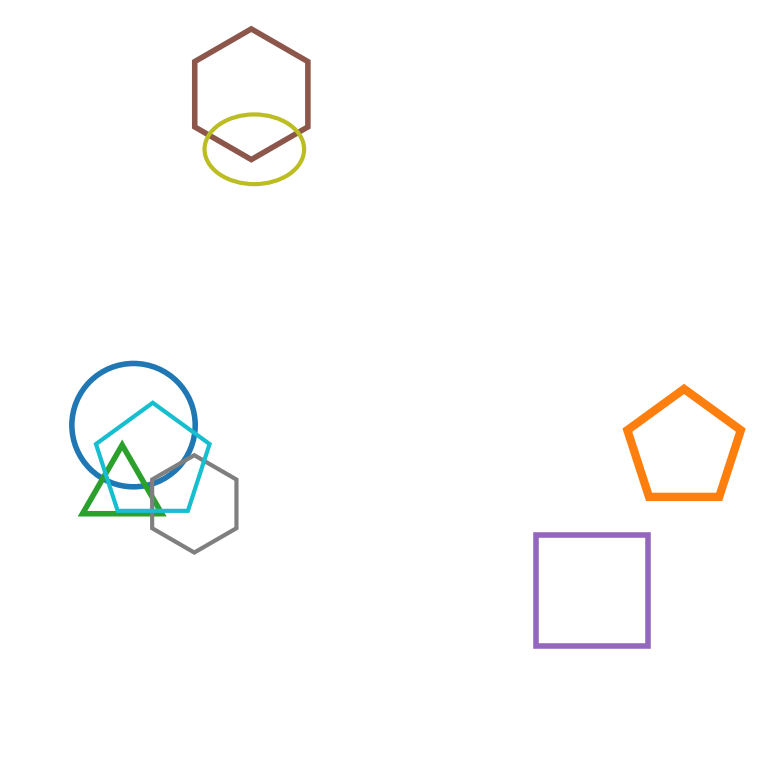[{"shape": "circle", "thickness": 2, "radius": 0.4, "center": [0.173, 0.448]}, {"shape": "pentagon", "thickness": 3, "radius": 0.39, "center": [0.888, 0.417]}, {"shape": "triangle", "thickness": 2, "radius": 0.3, "center": [0.159, 0.363]}, {"shape": "square", "thickness": 2, "radius": 0.36, "center": [0.769, 0.233]}, {"shape": "hexagon", "thickness": 2, "radius": 0.42, "center": [0.326, 0.878]}, {"shape": "hexagon", "thickness": 1.5, "radius": 0.32, "center": [0.252, 0.346]}, {"shape": "oval", "thickness": 1.5, "radius": 0.32, "center": [0.33, 0.806]}, {"shape": "pentagon", "thickness": 1.5, "radius": 0.39, "center": [0.198, 0.399]}]